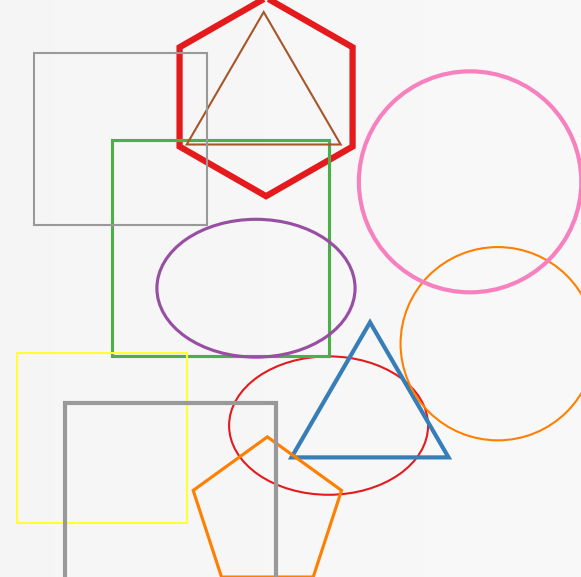[{"shape": "hexagon", "thickness": 3, "radius": 0.86, "center": [0.458, 0.831]}, {"shape": "oval", "thickness": 1, "radius": 0.86, "center": [0.565, 0.262]}, {"shape": "triangle", "thickness": 2, "radius": 0.78, "center": [0.637, 0.285]}, {"shape": "square", "thickness": 1.5, "radius": 0.93, "center": [0.38, 0.57]}, {"shape": "oval", "thickness": 1.5, "radius": 0.85, "center": [0.44, 0.5]}, {"shape": "pentagon", "thickness": 1.5, "radius": 0.67, "center": [0.46, 0.108]}, {"shape": "circle", "thickness": 1, "radius": 0.84, "center": [0.856, 0.404]}, {"shape": "square", "thickness": 1, "radius": 0.73, "center": [0.176, 0.241]}, {"shape": "triangle", "thickness": 1, "radius": 0.76, "center": [0.454, 0.825]}, {"shape": "circle", "thickness": 2, "radius": 0.96, "center": [0.809, 0.684]}, {"shape": "square", "thickness": 1, "radius": 0.74, "center": [0.207, 0.759]}, {"shape": "square", "thickness": 2, "radius": 0.91, "center": [0.293, 0.119]}]